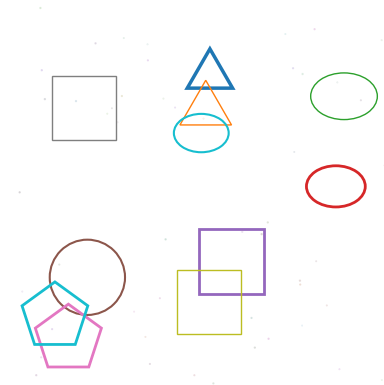[{"shape": "triangle", "thickness": 2.5, "radius": 0.34, "center": [0.545, 0.805]}, {"shape": "triangle", "thickness": 1, "radius": 0.39, "center": [0.534, 0.714]}, {"shape": "oval", "thickness": 1, "radius": 0.43, "center": [0.894, 0.75]}, {"shape": "oval", "thickness": 2, "radius": 0.38, "center": [0.872, 0.516]}, {"shape": "square", "thickness": 2, "radius": 0.42, "center": [0.601, 0.322]}, {"shape": "circle", "thickness": 1.5, "radius": 0.49, "center": [0.227, 0.28]}, {"shape": "pentagon", "thickness": 2, "radius": 0.45, "center": [0.178, 0.12]}, {"shape": "square", "thickness": 1, "radius": 0.42, "center": [0.218, 0.719]}, {"shape": "square", "thickness": 1, "radius": 0.41, "center": [0.543, 0.215]}, {"shape": "oval", "thickness": 1.5, "radius": 0.36, "center": [0.523, 0.654]}, {"shape": "pentagon", "thickness": 2, "radius": 0.45, "center": [0.143, 0.178]}]